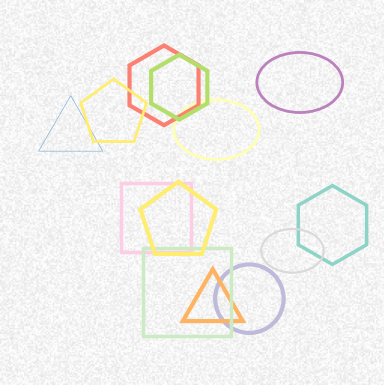[{"shape": "hexagon", "thickness": 2.5, "radius": 0.51, "center": [0.864, 0.416]}, {"shape": "oval", "thickness": 2, "radius": 0.55, "center": [0.562, 0.663]}, {"shape": "circle", "thickness": 3, "radius": 0.44, "center": [0.648, 0.224]}, {"shape": "hexagon", "thickness": 3, "radius": 0.52, "center": [0.426, 0.778]}, {"shape": "triangle", "thickness": 0.5, "radius": 0.48, "center": [0.184, 0.655]}, {"shape": "triangle", "thickness": 3, "radius": 0.45, "center": [0.553, 0.211]}, {"shape": "hexagon", "thickness": 3, "radius": 0.42, "center": [0.466, 0.774]}, {"shape": "square", "thickness": 2.5, "radius": 0.45, "center": [0.405, 0.435]}, {"shape": "oval", "thickness": 1.5, "radius": 0.41, "center": [0.76, 0.349]}, {"shape": "oval", "thickness": 2, "radius": 0.56, "center": [0.779, 0.786]}, {"shape": "square", "thickness": 2.5, "radius": 0.57, "center": [0.486, 0.242]}, {"shape": "pentagon", "thickness": 2, "radius": 0.45, "center": [0.295, 0.705]}, {"shape": "pentagon", "thickness": 3, "radius": 0.52, "center": [0.463, 0.424]}]